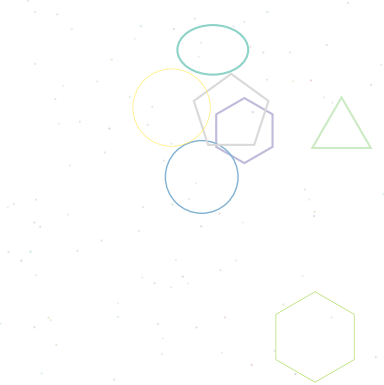[{"shape": "oval", "thickness": 1.5, "radius": 0.46, "center": [0.553, 0.871]}, {"shape": "hexagon", "thickness": 1.5, "radius": 0.42, "center": [0.635, 0.661]}, {"shape": "circle", "thickness": 1, "radius": 0.47, "center": [0.524, 0.54]}, {"shape": "hexagon", "thickness": 0.5, "radius": 0.59, "center": [0.818, 0.125]}, {"shape": "pentagon", "thickness": 1.5, "radius": 0.51, "center": [0.6, 0.706]}, {"shape": "triangle", "thickness": 1.5, "radius": 0.44, "center": [0.887, 0.659]}, {"shape": "circle", "thickness": 0.5, "radius": 0.5, "center": [0.446, 0.721]}]